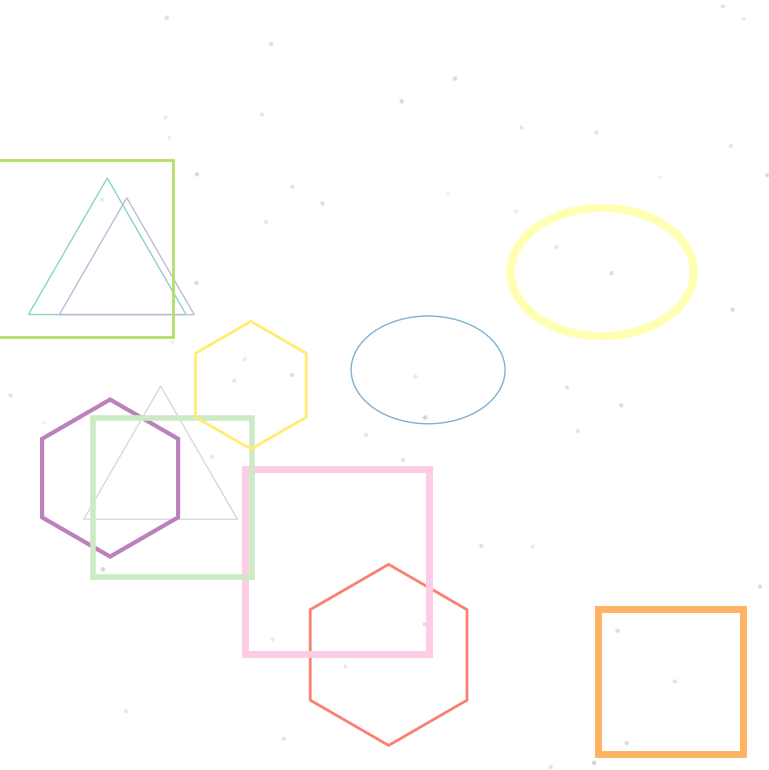[{"shape": "triangle", "thickness": 0.5, "radius": 0.59, "center": [0.139, 0.651]}, {"shape": "oval", "thickness": 3, "radius": 0.59, "center": [0.782, 0.647]}, {"shape": "triangle", "thickness": 0.5, "radius": 0.51, "center": [0.165, 0.642]}, {"shape": "hexagon", "thickness": 1, "radius": 0.59, "center": [0.505, 0.149]}, {"shape": "oval", "thickness": 0.5, "radius": 0.5, "center": [0.556, 0.52]}, {"shape": "square", "thickness": 2.5, "radius": 0.47, "center": [0.871, 0.115]}, {"shape": "square", "thickness": 1, "radius": 0.58, "center": [0.109, 0.677]}, {"shape": "square", "thickness": 2.5, "radius": 0.6, "center": [0.437, 0.271]}, {"shape": "triangle", "thickness": 0.5, "radius": 0.58, "center": [0.209, 0.383]}, {"shape": "hexagon", "thickness": 1.5, "radius": 0.51, "center": [0.143, 0.379]}, {"shape": "square", "thickness": 2, "radius": 0.52, "center": [0.224, 0.354]}, {"shape": "hexagon", "thickness": 1, "radius": 0.41, "center": [0.326, 0.5]}]